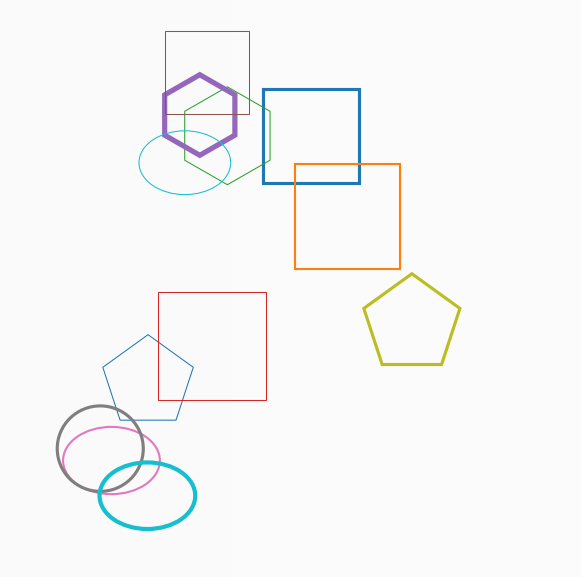[{"shape": "pentagon", "thickness": 0.5, "radius": 0.41, "center": [0.255, 0.338]}, {"shape": "square", "thickness": 1.5, "radius": 0.41, "center": [0.535, 0.764]}, {"shape": "square", "thickness": 1, "radius": 0.45, "center": [0.598, 0.625]}, {"shape": "hexagon", "thickness": 0.5, "radius": 0.42, "center": [0.391, 0.764]}, {"shape": "square", "thickness": 0.5, "radius": 0.46, "center": [0.365, 0.4]}, {"shape": "hexagon", "thickness": 2.5, "radius": 0.35, "center": [0.344, 0.8]}, {"shape": "square", "thickness": 0.5, "radius": 0.36, "center": [0.356, 0.873]}, {"shape": "oval", "thickness": 1, "radius": 0.42, "center": [0.192, 0.202]}, {"shape": "circle", "thickness": 1.5, "radius": 0.37, "center": [0.172, 0.222]}, {"shape": "pentagon", "thickness": 1.5, "radius": 0.43, "center": [0.709, 0.438]}, {"shape": "oval", "thickness": 0.5, "radius": 0.39, "center": [0.318, 0.717]}, {"shape": "oval", "thickness": 2, "radius": 0.41, "center": [0.254, 0.141]}]